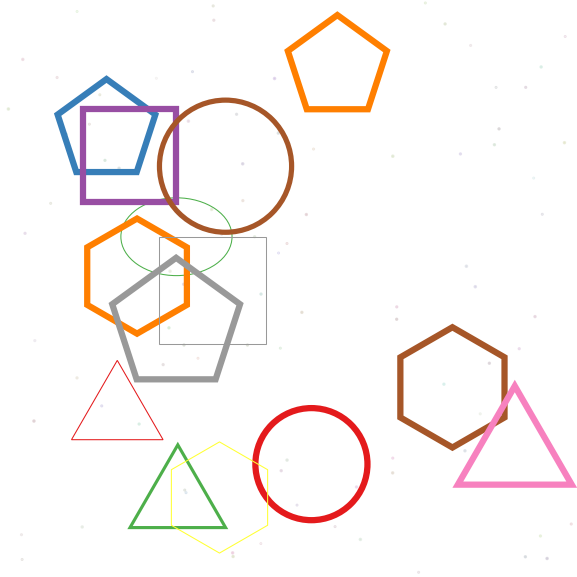[{"shape": "circle", "thickness": 3, "radius": 0.49, "center": [0.539, 0.195]}, {"shape": "triangle", "thickness": 0.5, "radius": 0.46, "center": [0.203, 0.284]}, {"shape": "pentagon", "thickness": 3, "radius": 0.44, "center": [0.184, 0.773]}, {"shape": "oval", "thickness": 0.5, "radius": 0.48, "center": [0.306, 0.589]}, {"shape": "triangle", "thickness": 1.5, "radius": 0.48, "center": [0.308, 0.133]}, {"shape": "square", "thickness": 3, "radius": 0.4, "center": [0.224, 0.73]}, {"shape": "hexagon", "thickness": 3, "radius": 0.5, "center": [0.237, 0.521]}, {"shape": "pentagon", "thickness": 3, "radius": 0.45, "center": [0.584, 0.883]}, {"shape": "hexagon", "thickness": 0.5, "radius": 0.48, "center": [0.38, 0.138]}, {"shape": "circle", "thickness": 2.5, "radius": 0.57, "center": [0.391, 0.711]}, {"shape": "hexagon", "thickness": 3, "radius": 0.52, "center": [0.783, 0.328]}, {"shape": "triangle", "thickness": 3, "radius": 0.57, "center": [0.891, 0.217]}, {"shape": "square", "thickness": 0.5, "radius": 0.46, "center": [0.367, 0.496]}, {"shape": "pentagon", "thickness": 3, "radius": 0.58, "center": [0.305, 0.436]}]